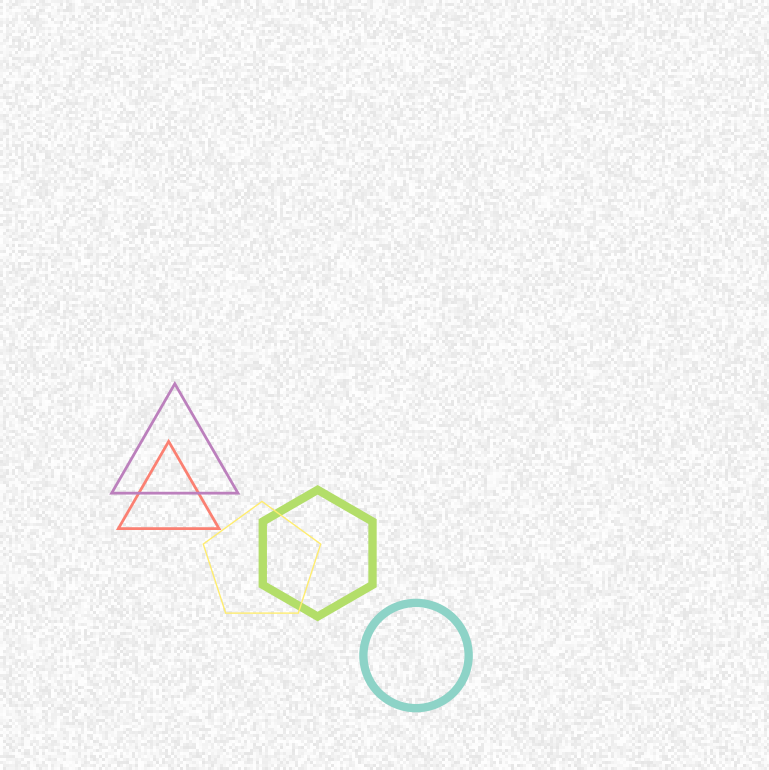[{"shape": "circle", "thickness": 3, "radius": 0.34, "center": [0.54, 0.149]}, {"shape": "triangle", "thickness": 1, "radius": 0.38, "center": [0.219, 0.351]}, {"shape": "hexagon", "thickness": 3, "radius": 0.41, "center": [0.413, 0.282]}, {"shape": "triangle", "thickness": 1, "radius": 0.47, "center": [0.227, 0.407]}, {"shape": "pentagon", "thickness": 0.5, "radius": 0.4, "center": [0.34, 0.269]}]